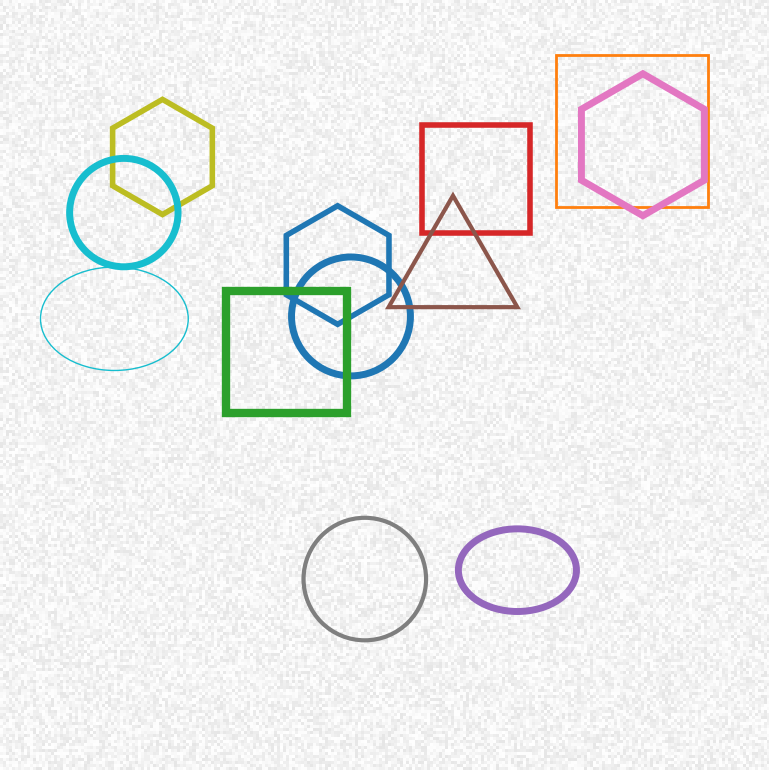[{"shape": "circle", "thickness": 2.5, "radius": 0.39, "center": [0.456, 0.589]}, {"shape": "hexagon", "thickness": 2, "radius": 0.38, "center": [0.438, 0.656]}, {"shape": "square", "thickness": 1, "radius": 0.49, "center": [0.821, 0.83]}, {"shape": "square", "thickness": 3, "radius": 0.39, "center": [0.372, 0.543]}, {"shape": "square", "thickness": 2, "radius": 0.35, "center": [0.618, 0.768]}, {"shape": "oval", "thickness": 2.5, "radius": 0.38, "center": [0.672, 0.26]}, {"shape": "triangle", "thickness": 1.5, "radius": 0.48, "center": [0.588, 0.649]}, {"shape": "hexagon", "thickness": 2.5, "radius": 0.46, "center": [0.835, 0.812]}, {"shape": "circle", "thickness": 1.5, "radius": 0.4, "center": [0.474, 0.248]}, {"shape": "hexagon", "thickness": 2, "radius": 0.37, "center": [0.211, 0.796]}, {"shape": "circle", "thickness": 2.5, "radius": 0.35, "center": [0.161, 0.724]}, {"shape": "oval", "thickness": 0.5, "radius": 0.48, "center": [0.149, 0.586]}]